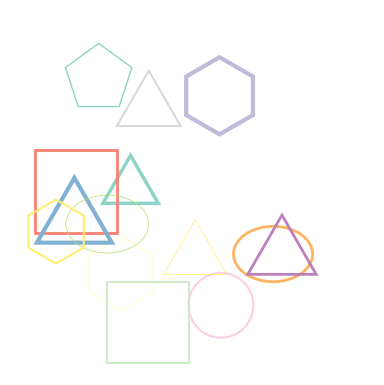[{"shape": "triangle", "thickness": 2.5, "radius": 0.42, "center": [0.339, 0.513]}, {"shape": "pentagon", "thickness": 1, "radius": 0.45, "center": [0.256, 0.797]}, {"shape": "hexagon", "thickness": 0.5, "radius": 0.48, "center": [0.314, 0.29]}, {"shape": "hexagon", "thickness": 3, "radius": 0.5, "center": [0.57, 0.751]}, {"shape": "square", "thickness": 2, "radius": 0.54, "center": [0.197, 0.503]}, {"shape": "triangle", "thickness": 3, "radius": 0.56, "center": [0.193, 0.426]}, {"shape": "oval", "thickness": 2, "radius": 0.51, "center": [0.709, 0.34]}, {"shape": "oval", "thickness": 0.5, "radius": 0.54, "center": [0.279, 0.418]}, {"shape": "circle", "thickness": 1.5, "radius": 0.42, "center": [0.574, 0.207]}, {"shape": "triangle", "thickness": 1.5, "radius": 0.48, "center": [0.386, 0.72]}, {"shape": "triangle", "thickness": 2, "radius": 0.51, "center": [0.732, 0.339]}, {"shape": "square", "thickness": 1.5, "radius": 0.53, "center": [0.384, 0.163]}, {"shape": "triangle", "thickness": 0.5, "radius": 0.47, "center": [0.507, 0.335]}, {"shape": "hexagon", "thickness": 1.5, "radius": 0.42, "center": [0.146, 0.398]}]